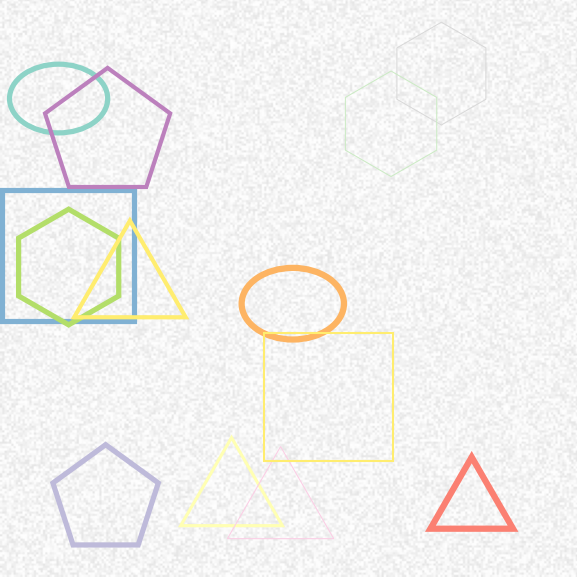[{"shape": "oval", "thickness": 2.5, "radius": 0.42, "center": [0.101, 0.829]}, {"shape": "triangle", "thickness": 1.5, "radius": 0.51, "center": [0.401, 0.14]}, {"shape": "pentagon", "thickness": 2.5, "radius": 0.48, "center": [0.183, 0.133]}, {"shape": "triangle", "thickness": 3, "radius": 0.41, "center": [0.817, 0.125]}, {"shape": "square", "thickness": 2.5, "radius": 0.57, "center": [0.118, 0.556]}, {"shape": "oval", "thickness": 3, "radius": 0.44, "center": [0.507, 0.473]}, {"shape": "hexagon", "thickness": 2.5, "radius": 0.5, "center": [0.119, 0.537]}, {"shape": "triangle", "thickness": 0.5, "radius": 0.53, "center": [0.486, 0.12]}, {"shape": "hexagon", "thickness": 0.5, "radius": 0.44, "center": [0.764, 0.872]}, {"shape": "pentagon", "thickness": 2, "radius": 0.57, "center": [0.186, 0.768]}, {"shape": "hexagon", "thickness": 0.5, "radius": 0.46, "center": [0.677, 0.785]}, {"shape": "square", "thickness": 1, "radius": 0.56, "center": [0.569, 0.312]}, {"shape": "triangle", "thickness": 2, "radius": 0.56, "center": [0.225, 0.506]}]